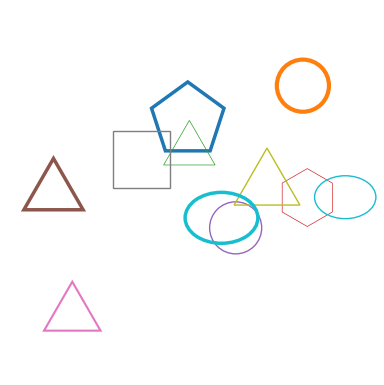[{"shape": "pentagon", "thickness": 2.5, "radius": 0.49, "center": [0.488, 0.688]}, {"shape": "circle", "thickness": 3, "radius": 0.34, "center": [0.787, 0.777]}, {"shape": "triangle", "thickness": 0.5, "radius": 0.39, "center": [0.492, 0.61]}, {"shape": "hexagon", "thickness": 0.5, "radius": 0.38, "center": [0.798, 0.487]}, {"shape": "circle", "thickness": 1, "radius": 0.34, "center": [0.612, 0.408]}, {"shape": "triangle", "thickness": 2.5, "radius": 0.44, "center": [0.139, 0.5]}, {"shape": "triangle", "thickness": 1.5, "radius": 0.42, "center": [0.188, 0.184]}, {"shape": "square", "thickness": 1, "radius": 0.37, "center": [0.367, 0.586]}, {"shape": "triangle", "thickness": 1, "radius": 0.49, "center": [0.694, 0.517]}, {"shape": "oval", "thickness": 1, "radius": 0.4, "center": [0.897, 0.488]}, {"shape": "oval", "thickness": 2.5, "radius": 0.47, "center": [0.575, 0.434]}]